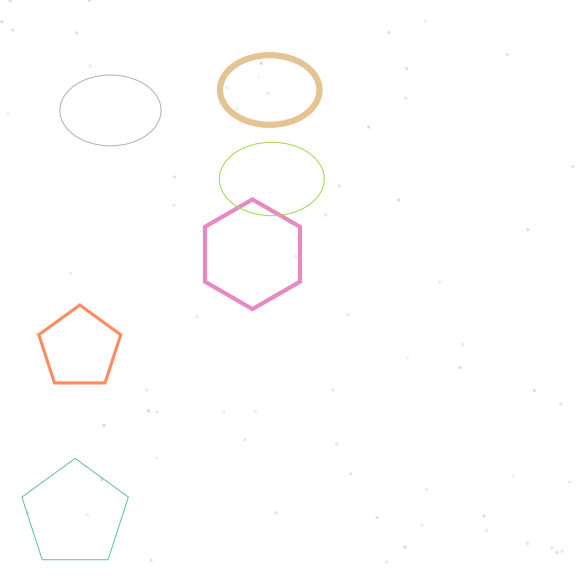[{"shape": "pentagon", "thickness": 0.5, "radius": 0.48, "center": [0.13, 0.108]}, {"shape": "pentagon", "thickness": 1.5, "radius": 0.37, "center": [0.138, 0.396]}, {"shape": "hexagon", "thickness": 2, "radius": 0.47, "center": [0.437, 0.559]}, {"shape": "oval", "thickness": 0.5, "radius": 0.45, "center": [0.471, 0.689]}, {"shape": "oval", "thickness": 3, "radius": 0.43, "center": [0.467, 0.843]}, {"shape": "oval", "thickness": 0.5, "radius": 0.44, "center": [0.191, 0.808]}]